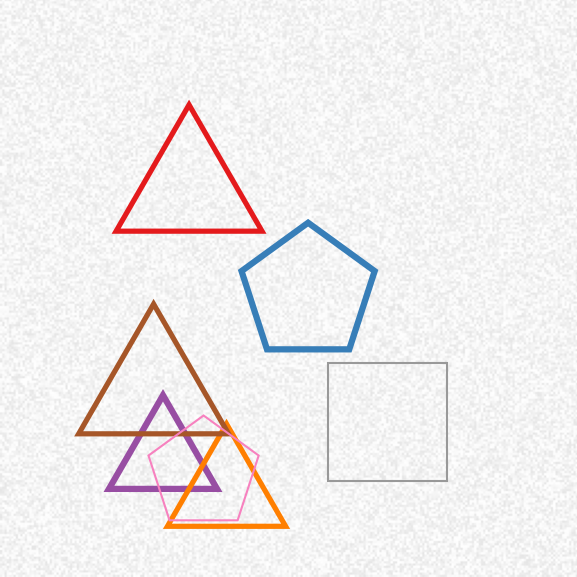[{"shape": "triangle", "thickness": 2.5, "radius": 0.73, "center": [0.327, 0.672]}, {"shape": "pentagon", "thickness": 3, "radius": 0.61, "center": [0.534, 0.492]}, {"shape": "triangle", "thickness": 3, "radius": 0.54, "center": [0.282, 0.207]}, {"shape": "triangle", "thickness": 2.5, "radius": 0.59, "center": [0.392, 0.147]}, {"shape": "triangle", "thickness": 2.5, "radius": 0.75, "center": [0.266, 0.323]}, {"shape": "pentagon", "thickness": 1, "radius": 0.5, "center": [0.353, 0.179]}, {"shape": "square", "thickness": 1, "radius": 0.51, "center": [0.671, 0.268]}]